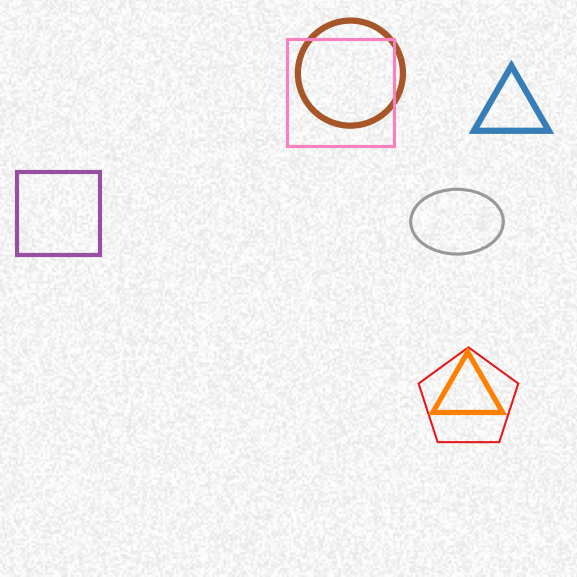[{"shape": "pentagon", "thickness": 1, "radius": 0.45, "center": [0.811, 0.307]}, {"shape": "triangle", "thickness": 3, "radius": 0.37, "center": [0.886, 0.81]}, {"shape": "square", "thickness": 2, "radius": 0.36, "center": [0.102, 0.629]}, {"shape": "triangle", "thickness": 2.5, "radius": 0.35, "center": [0.81, 0.32]}, {"shape": "circle", "thickness": 3, "radius": 0.45, "center": [0.607, 0.873]}, {"shape": "square", "thickness": 1.5, "radius": 0.46, "center": [0.589, 0.839]}, {"shape": "oval", "thickness": 1.5, "radius": 0.4, "center": [0.791, 0.615]}]